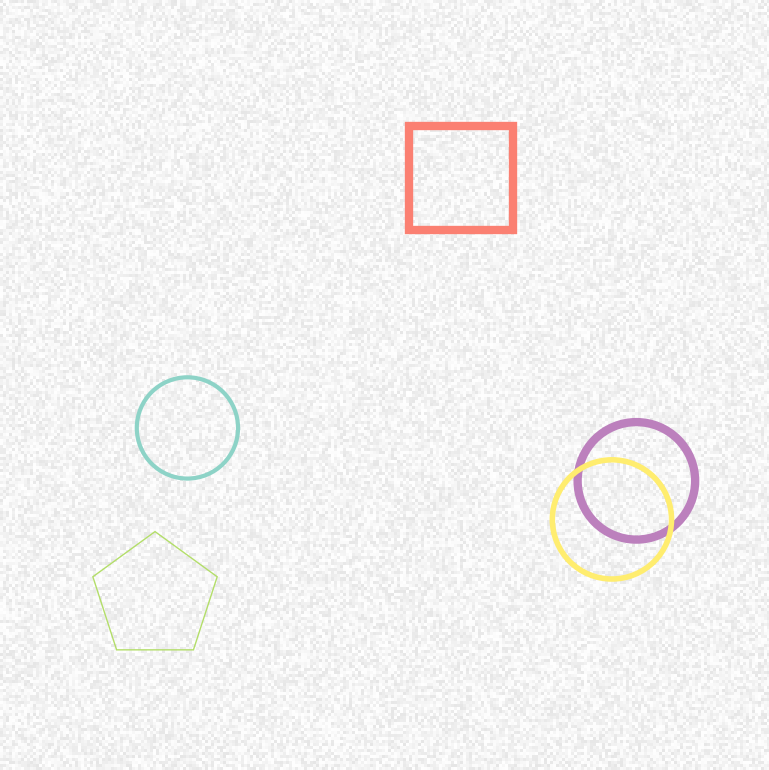[{"shape": "circle", "thickness": 1.5, "radius": 0.33, "center": [0.243, 0.444]}, {"shape": "square", "thickness": 3, "radius": 0.34, "center": [0.599, 0.769]}, {"shape": "pentagon", "thickness": 0.5, "radius": 0.42, "center": [0.201, 0.225]}, {"shape": "circle", "thickness": 3, "radius": 0.38, "center": [0.826, 0.376]}, {"shape": "circle", "thickness": 2, "radius": 0.39, "center": [0.795, 0.325]}]